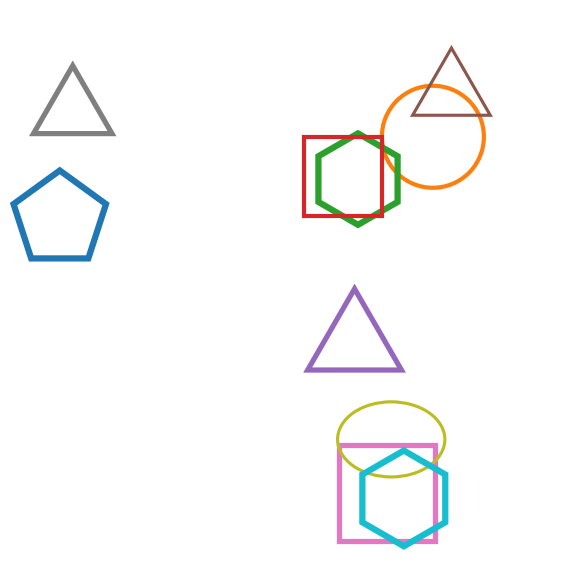[{"shape": "pentagon", "thickness": 3, "radius": 0.42, "center": [0.103, 0.62]}, {"shape": "circle", "thickness": 2, "radius": 0.44, "center": [0.75, 0.762]}, {"shape": "hexagon", "thickness": 3, "radius": 0.4, "center": [0.62, 0.689]}, {"shape": "square", "thickness": 2, "radius": 0.34, "center": [0.594, 0.693]}, {"shape": "triangle", "thickness": 2.5, "radius": 0.47, "center": [0.614, 0.405]}, {"shape": "triangle", "thickness": 1.5, "radius": 0.39, "center": [0.782, 0.838]}, {"shape": "square", "thickness": 2.5, "radius": 0.42, "center": [0.67, 0.146]}, {"shape": "triangle", "thickness": 2.5, "radius": 0.39, "center": [0.126, 0.807]}, {"shape": "oval", "thickness": 1.5, "radius": 0.46, "center": [0.677, 0.238]}, {"shape": "hexagon", "thickness": 3, "radius": 0.41, "center": [0.699, 0.136]}]